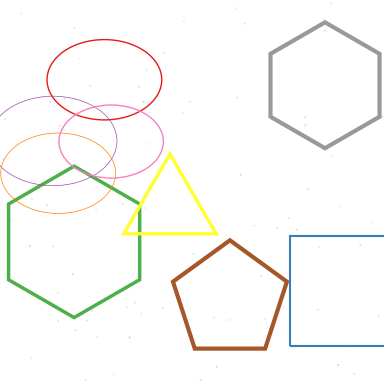[{"shape": "oval", "thickness": 1, "radius": 0.74, "center": [0.271, 0.793]}, {"shape": "square", "thickness": 1.5, "radius": 0.71, "center": [0.896, 0.244]}, {"shape": "hexagon", "thickness": 2.5, "radius": 0.98, "center": [0.192, 0.372]}, {"shape": "oval", "thickness": 0.5, "radius": 0.83, "center": [0.138, 0.634]}, {"shape": "oval", "thickness": 0.5, "radius": 0.75, "center": [0.151, 0.55]}, {"shape": "triangle", "thickness": 2.5, "radius": 0.69, "center": [0.441, 0.462]}, {"shape": "pentagon", "thickness": 3, "radius": 0.78, "center": [0.597, 0.22]}, {"shape": "oval", "thickness": 1, "radius": 0.68, "center": [0.289, 0.632]}, {"shape": "hexagon", "thickness": 3, "radius": 0.82, "center": [0.844, 0.779]}]